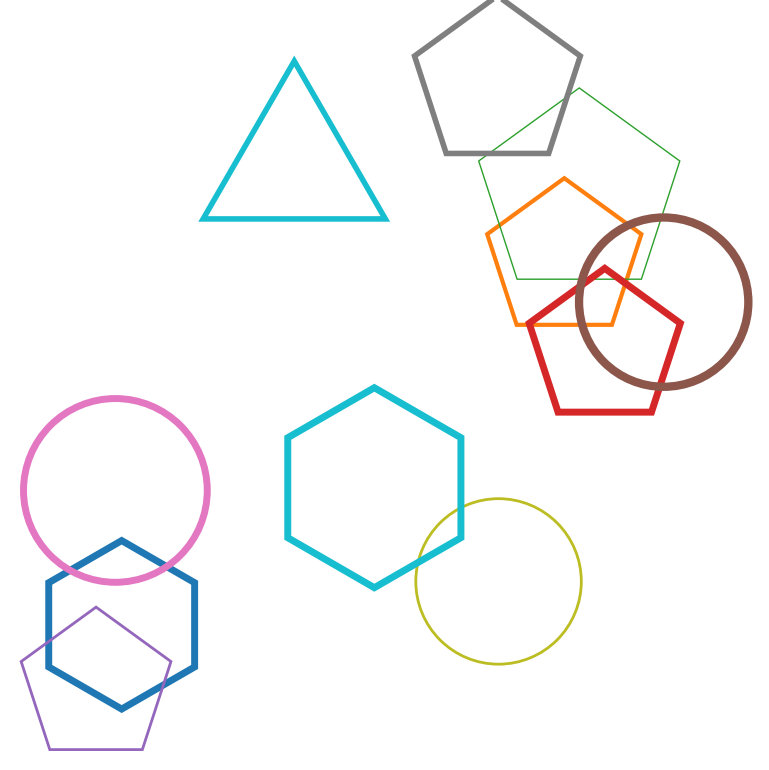[{"shape": "hexagon", "thickness": 2.5, "radius": 0.55, "center": [0.158, 0.189]}, {"shape": "pentagon", "thickness": 1.5, "radius": 0.53, "center": [0.733, 0.663]}, {"shape": "pentagon", "thickness": 0.5, "radius": 0.69, "center": [0.752, 0.748]}, {"shape": "pentagon", "thickness": 2.5, "radius": 0.52, "center": [0.785, 0.548]}, {"shape": "pentagon", "thickness": 1, "radius": 0.51, "center": [0.125, 0.109]}, {"shape": "circle", "thickness": 3, "radius": 0.55, "center": [0.862, 0.608]}, {"shape": "circle", "thickness": 2.5, "radius": 0.6, "center": [0.15, 0.363]}, {"shape": "pentagon", "thickness": 2, "radius": 0.57, "center": [0.646, 0.892]}, {"shape": "circle", "thickness": 1, "radius": 0.54, "center": [0.647, 0.245]}, {"shape": "hexagon", "thickness": 2.5, "radius": 0.65, "center": [0.486, 0.367]}, {"shape": "triangle", "thickness": 2, "radius": 0.68, "center": [0.382, 0.784]}]